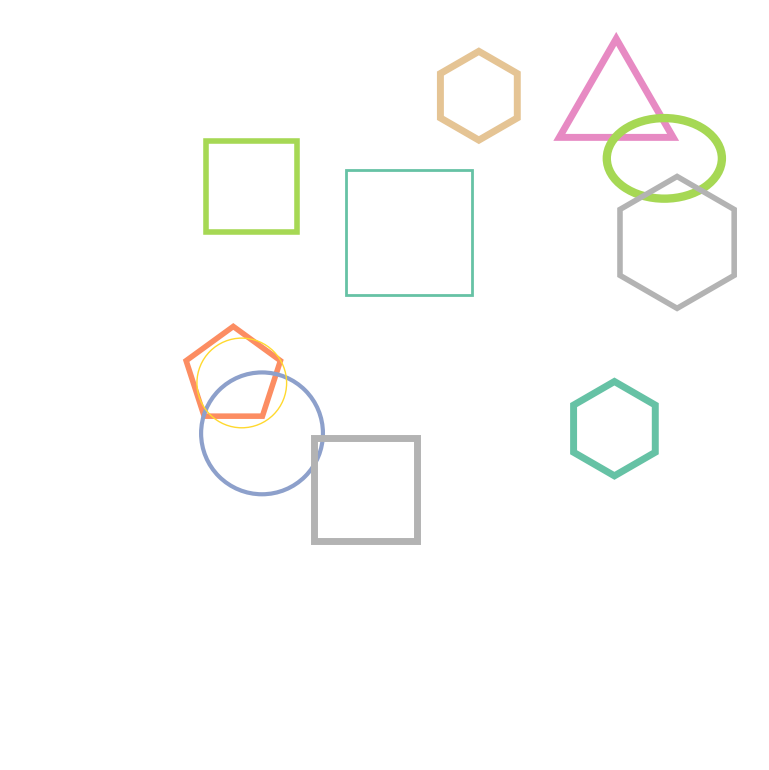[{"shape": "square", "thickness": 1, "radius": 0.41, "center": [0.531, 0.698]}, {"shape": "hexagon", "thickness": 2.5, "radius": 0.31, "center": [0.798, 0.443]}, {"shape": "pentagon", "thickness": 2, "radius": 0.32, "center": [0.303, 0.512]}, {"shape": "circle", "thickness": 1.5, "radius": 0.4, "center": [0.34, 0.437]}, {"shape": "triangle", "thickness": 2.5, "radius": 0.43, "center": [0.8, 0.864]}, {"shape": "oval", "thickness": 3, "radius": 0.37, "center": [0.863, 0.794]}, {"shape": "square", "thickness": 2, "radius": 0.3, "center": [0.327, 0.758]}, {"shape": "circle", "thickness": 0.5, "radius": 0.29, "center": [0.314, 0.503]}, {"shape": "hexagon", "thickness": 2.5, "radius": 0.29, "center": [0.622, 0.876]}, {"shape": "square", "thickness": 2.5, "radius": 0.33, "center": [0.475, 0.364]}, {"shape": "hexagon", "thickness": 2, "radius": 0.43, "center": [0.879, 0.685]}]